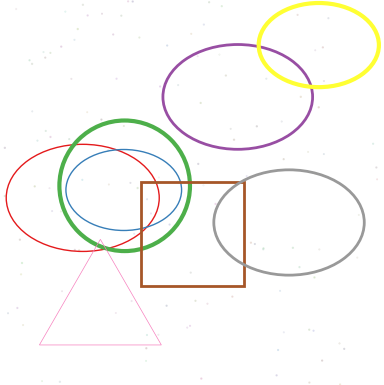[{"shape": "oval", "thickness": 1, "radius": 0.99, "center": [0.215, 0.486]}, {"shape": "oval", "thickness": 1, "radius": 0.75, "center": [0.321, 0.507]}, {"shape": "circle", "thickness": 3, "radius": 0.85, "center": [0.324, 0.517]}, {"shape": "oval", "thickness": 2, "radius": 0.97, "center": [0.618, 0.748]}, {"shape": "oval", "thickness": 3, "radius": 0.78, "center": [0.828, 0.883]}, {"shape": "square", "thickness": 2, "radius": 0.67, "center": [0.5, 0.392]}, {"shape": "triangle", "thickness": 0.5, "radius": 0.91, "center": [0.261, 0.195]}, {"shape": "oval", "thickness": 2, "radius": 0.98, "center": [0.751, 0.422]}]